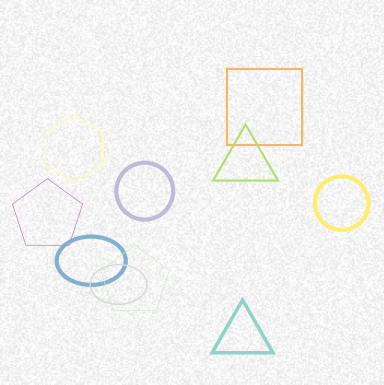[{"shape": "triangle", "thickness": 2.5, "radius": 0.46, "center": [0.63, 0.129]}, {"shape": "hexagon", "thickness": 1, "radius": 0.43, "center": [0.192, 0.613]}, {"shape": "circle", "thickness": 3, "radius": 0.37, "center": [0.376, 0.504]}, {"shape": "oval", "thickness": 3, "radius": 0.45, "center": [0.237, 0.323]}, {"shape": "square", "thickness": 1.5, "radius": 0.49, "center": [0.687, 0.722]}, {"shape": "triangle", "thickness": 1.5, "radius": 0.49, "center": [0.638, 0.58]}, {"shape": "oval", "thickness": 1, "radius": 0.37, "center": [0.308, 0.261]}, {"shape": "pentagon", "thickness": 0.5, "radius": 0.48, "center": [0.123, 0.44]}, {"shape": "pentagon", "thickness": 0.5, "radius": 0.47, "center": [0.351, 0.269]}, {"shape": "circle", "thickness": 3, "radius": 0.35, "center": [0.888, 0.472]}]